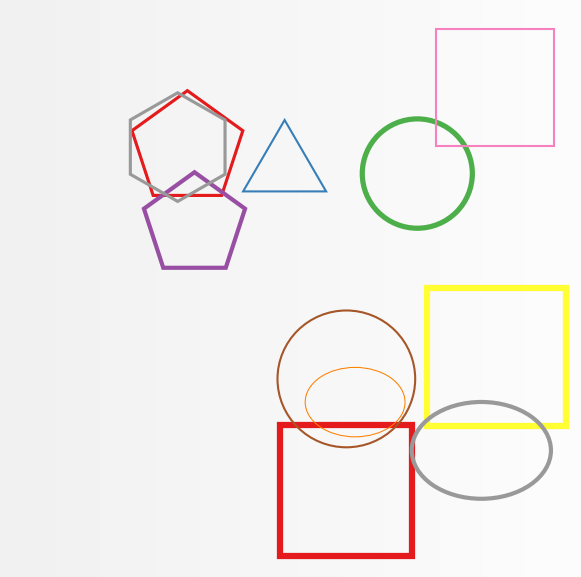[{"shape": "square", "thickness": 3, "radius": 0.57, "center": [0.595, 0.15]}, {"shape": "pentagon", "thickness": 1.5, "radius": 0.5, "center": [0.322, 0.742]}, {"shape": "triangle", "thickness": 1, "radius": 0.41, "center": [0.49, 0.709]}, {"shape": "circle", "thickness": 2.5, "radius": 0.47, "center": [0.718, 0.699]}, {"shape": "pentagon", "thickness": 2, "radius": 0.46, "center": [0.335, 0.609]}, {"shape": "oval", "thickness": 0.5, "radius": 0.43, "center": [0.611, 0.303]}, {"shape": "square", "thickness": 3, "radius": 0.6, "center": [0.854, 0.381]}, {"shape": "circle", "thickness": 1, "radius": 0.59, "center": [0.596, 0.343]}, {"shape": "square", "thickness": 1, "radius": 0.51, "center": [0.852, 0.847]}, {"shape": "hexagon", "thickness": 1.5, "radius": 0.47, "center": [0.306, 0.744]}, {"shape": "oval", "thickness": 2, "radius": 0.6, "center": [0.828, 0.219]}]